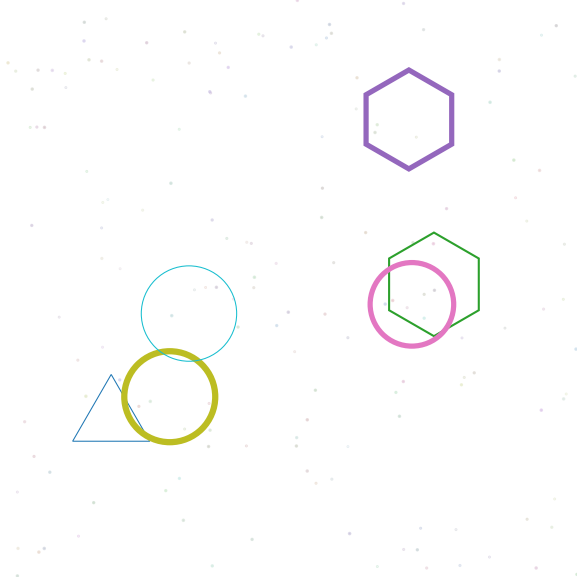[{"shape": "triangle", "thickness": 0.5, "radius": 0.39, "center": [0.193, 0.274]}, {"shape": "hexagon", "thickness": 1, "radius": 0.45, "center": [0.751, 0.507]}, {"shape": "hexagon", "thickness": 2.5, "radius": 0.43, "center": [0.708, 0.792]}, {"shape": "circle", "thickness": 2.5, "radius": 0.36, "center": [0.713, 0.472]}, {"shape": "circle", "thickness": 3, "radius": 0.39, "center": [0.294, 0.312]}, {"shape": "circle", "thickness": 0.5, "radius": 0.41, "center": [0.327, 0.456]}]